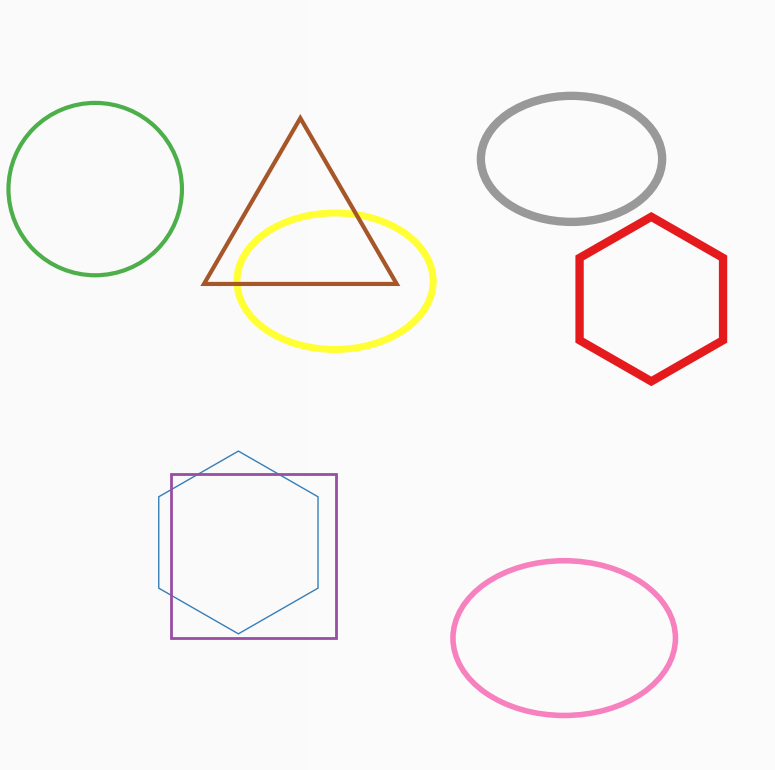[{"shape": "hexagon", "thickness": 3, "radius": 0.53, "center": [0.84, 0.612]}, {"shape": "hexagon", "thickness": 0.5, "radius": 0.59, "center": [0.308, 0.296]}, {"shape": "circle", "thickness": 1.5, "radius": 0.56, "center": [0.123, 0.754]}, {"shape": "square", "thickness": 1, "radius": 0.53, "center": [0.327, 0.278]}, {"shape": "oval", "thickness": 2.5, "radius": 0.63, "center": [0.432, 0.635]}, {"shape": "triangle", "thickness": 1.5, "radius": 0.72, "center": [0.388, 0.703]}, {"shape": "oval", "thickness": 2, "radius": 0.72, "center": [0.728, 0.171]}, {"shape": "oval", "thickness": 3, "radius": 0.58, "center": [0.737, 0.794]}]